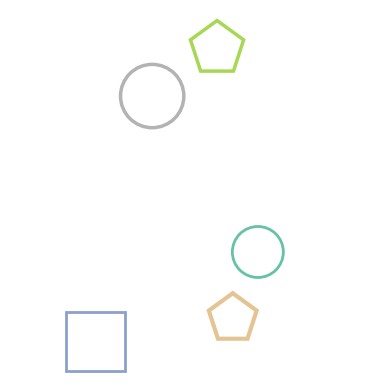[{"shape": "circle", "thickness": 2, "radius": 0.33, "center": [0.67, 0.345]}, {"shape": "square", "thickness": 2, "radius": 0.38, "center": [0.249, 0.114]}, {"shape": "pentagon", "thickness": 2.5, "radius": 0.36, "center": [0.564, 0.874]}, {"shape": "pentagon", "thickness": 3, "radius": 0.33, "center": [0.605, 0.173]}, {"shape": "circle", "thickness": 2.5, "radius": 0.41, "center": [0.395, 0.751]}]